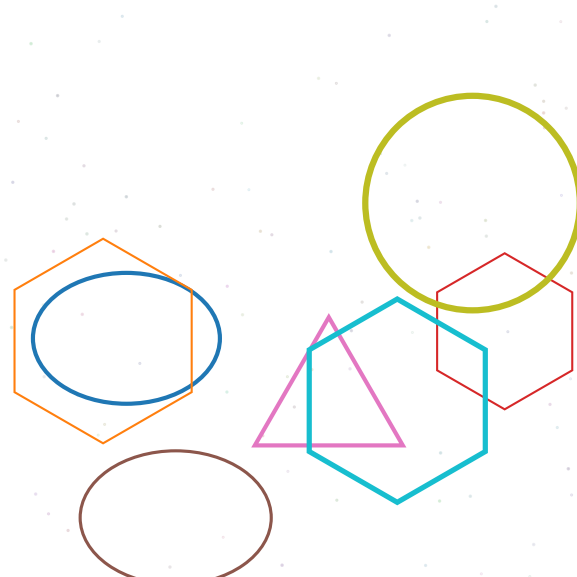[{"shape": "oval", "thickness": 2, "radius": 0.81, "center": [0.219, 0.413]}, {"shape": "hexagon", "thickness": 1, "radius": 0.89, "center": [0.179, 0.409]}, {"shape": "hexagon", "thickness": 1, "radius": 0.68, "center": [0.874, 0.425]}, {"shape": "oval", "thickness": 1.5, "radius": 0.83, "center": [0.304, 0.103]}, {"shape": "triangle", "thickness": 2, "radius": 0.74, "center": [0.569, 0.302]}, {"shape": "circle", "thickness": 3, "radius": 0.93, "center": [0.818, 0.648]}, {"shape": "hexagon", "thickness": 2.5, "radius": 0.88, "center": [0.688, 0.305]}]